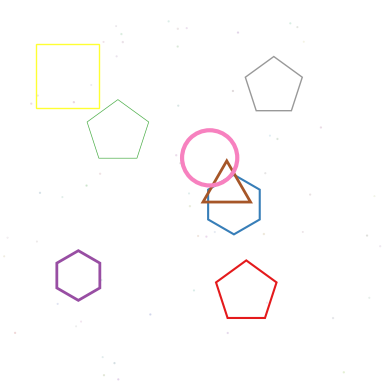[{"shape": "pentagon", "thickness": 1.5, "radius": 0.41, "center": [0.64, 0.241]}, {"shape": "hexagon", "thickness": 1.5, "radius": 0.39, "center": [0.608, 0.469]}, {"shape": "pentagon", "thickness": 0.5, "radius": 0.42, "center": [0.306, 0.657]}, {"shape": "hexagon", "thickness": 2, "radius": 0.32, "center": [0.203, 0.284]}, {"shape": "square", "thickness": 1, "radius": 0.41, "center": [0.175, 0.803]}, {"shape": "triangle", "thickness": 2, "radius": 0.36, "center": [0.589, 0.511]}, {"shape": "circle", "thickness": 3, "radius": 0.36, "center": [0.545, 0.59]}, {"shape": "pentagon", "thickness": 1, "radius": 0.39, "center": [0.711, 0.775]}]